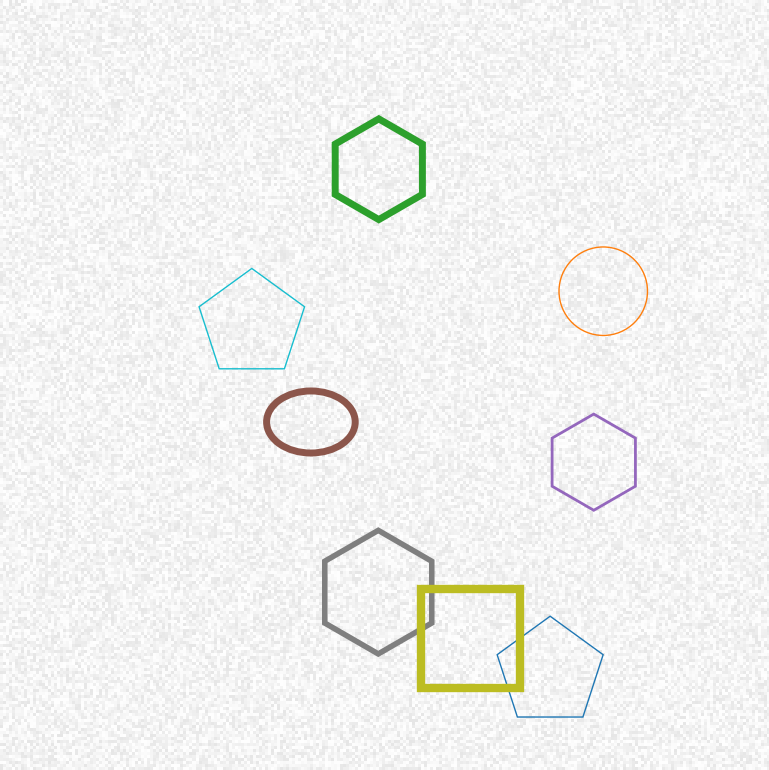[{"shape": "pentagon", "thickness": 0.5, "radius": 0.36, "center": [0.714, 0.127]}, {"shape": "circle", "thickness": 0.5, "radius": 0.29, "center": [0.783, 0.622]}, {"shape": "hexagon", "thickness": 2.5, "radius": 0.33, "center": [0.492, 0.78]}, {"shape": "hexagon", "thickness": 1, "radius": 0.31, "center": [0.771, 0.4]}, {"shape": "oval", "thickness": 2.5, "radius": 0.29, "center": [0.404, 0.452]}, {"shape": "hexagon", "thickness": 2, "radius": 0.4, "center": [0.491, 0.231]}, {"shape": "square", "thickness": 3, "radius": 0.32, "center": [0.611, 0.17]}, {"shape": "pentagon", "thickness": 0.5, "radius": 0.36, "center": [0.327, 0.579]}]